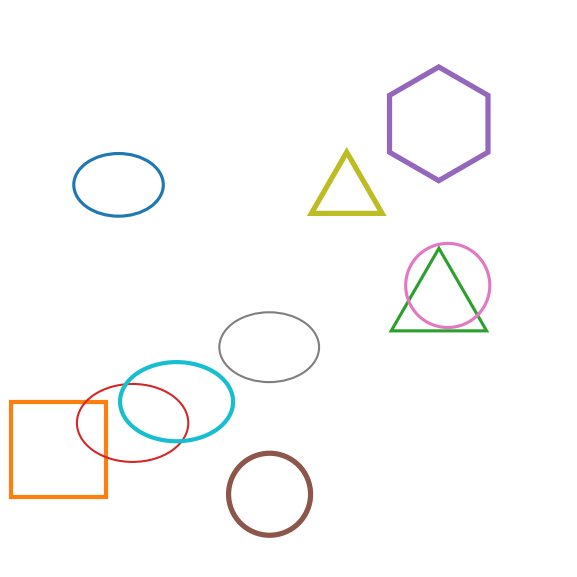[{"shape": "oval", "thickness": 1.5, "radius": 0.39, "center": [0.205, 0.679]}, {"shape": "square", "thickness": 2, "radius": 0.41, "center": [0.101, 0.221]}, {"shape": "triangle", "thickness": 1.5, "radius": 0.48, "center": [0.76, 0.474]}, {"shape": "oval", "thickness": 1, "radius": 0.48, "center": [0.23, 0.267]}, {"shape": "hexagon", "thickness": 2.5, "radius": 0.49, "center": [0.76, 0.785]}, {"shape": "circle", "thickness": 2.5, "radius": 0.35, "center": [0.467, 0.143]}, {"shape": "circle", "thickness": 1.5, "radius": 0.36, "center": [0.775, 0.505]}, {"shape": "oval", "thickness": 1, "radius": 0.43, "center": [0.466, 0.398]}, {"shape": "triangle", "thickness": 2.5, "radius": 0.35, "center": [0.6, 0.665]}, {"shape": "oval", "thickness": 2, "radius": 0.49, "center": [0.306, 0.304]}]